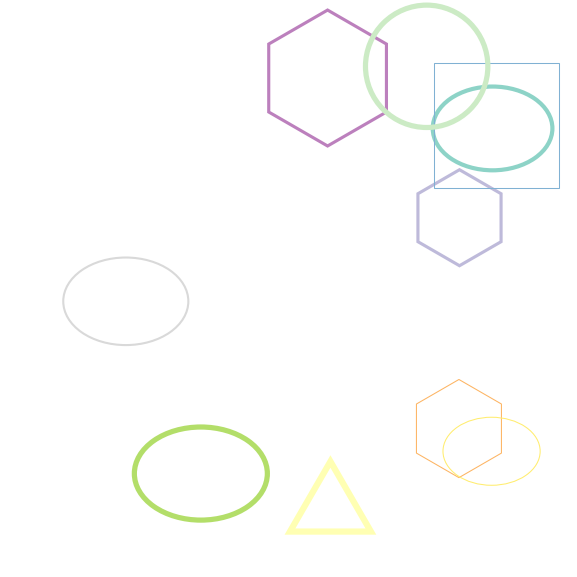[{"shape": "oval", "thickness": 2, "radius": 0.52, "center": [0.853, 0.777]}, {"shape": "triangle", "thickness": 3, "radius": 0.4, "center": [0.572, 0.119]}, {"shape": "hexagon", "thickness": 1.5, "radius": 0.42, "center": [0.796, 0.622]}, {"shape": "square", "thickness": 0.5, "radius": 0.54, "center": [0.86, 0.781]}, {"shape": "hexagon", "thickness": 0.5, "radius": 0.42, "center": [0.795, 0.257]}, {"shape": "oval", "thickness": 2.5, "radius": 0.58, "center": [0.348, 0.179]}, {"shape": "oval", "thickness": 1, "radius": 0.54, "center": [0.218, 0.477]}, {"shape": "hexagon", "thickness": 1.5, "radius": 0.59, "center": [0.567, 0.864]}, {"shape": "circle", "thickness": 2.5, "radius": 0.53, "center": [0.739, 0.884]}, {"shape": "oval", "thickness": 0.5, "radius": 0.42, "center": [0.851, 0.218]}]